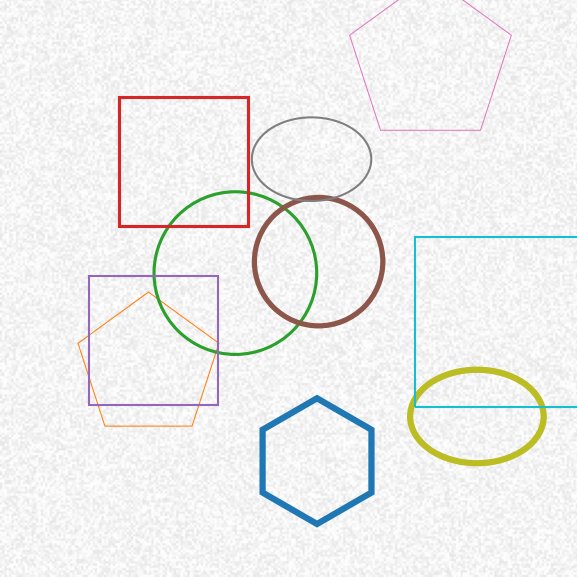[{"shape": "hexagon", "thickness": 3, "radius": 0.54, "center": [0.549, 0.201]}, {"shape": "pentagon", "thickness": 0.5, "radius": 0.64, "center": [0.257, 0.365]}, {"shape": "circle", "thickness": 1.5, "radius": 0.7, "center": [0.408, 0.526]}, {"shape": "square", "thickness": 1.5, "radius": 0.56, "center": [0.318, 0.719]}, {"shape": "square", "thickness": 1, "radius": 0.56, "center": [0.266, 0.41]}, {"shape": "circle", "thickness": 2.5, "radius": 0.56, "center": [0.552, 0.546]}, {"shape": "pentagon", "thickness": 0.5, "radius": 0.74, "center": [0.745, 0.893]}, {"shape": "oval", "thickness": 1, "radius": 0.52, "center": [0.539, 0.724]}, {"shape": "oval", "thickness": 3, "radius": 0.58, "center": [0.826, 0.278]}, {"shape": "square", "thickness": 1, "radius": 0.74, "center": [0.866, 0.442]}]